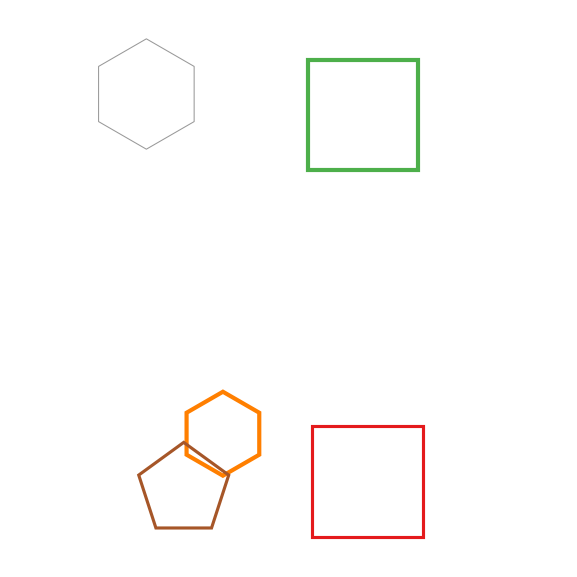[{"shape": "square", "thickness": 1.5, "radius": 0.48, "center": [0.637, 0.165]}, {"shape": "square", "thickness": 2, "radius": 0.48, "center": [0.628, 0.8]}, {"shape": "hexagon", "thickness": 2, "radius": 0.36, "center": [0.386, 0.248]}, {"shape": "pentagon", "thickness": 1.5, "radius": 0.41, "center": [0.318, 0.151]}, {"shape": "hexagon", "thickness": 0.5, "radius": 0.48, "center": [0.253, 0.836]}]